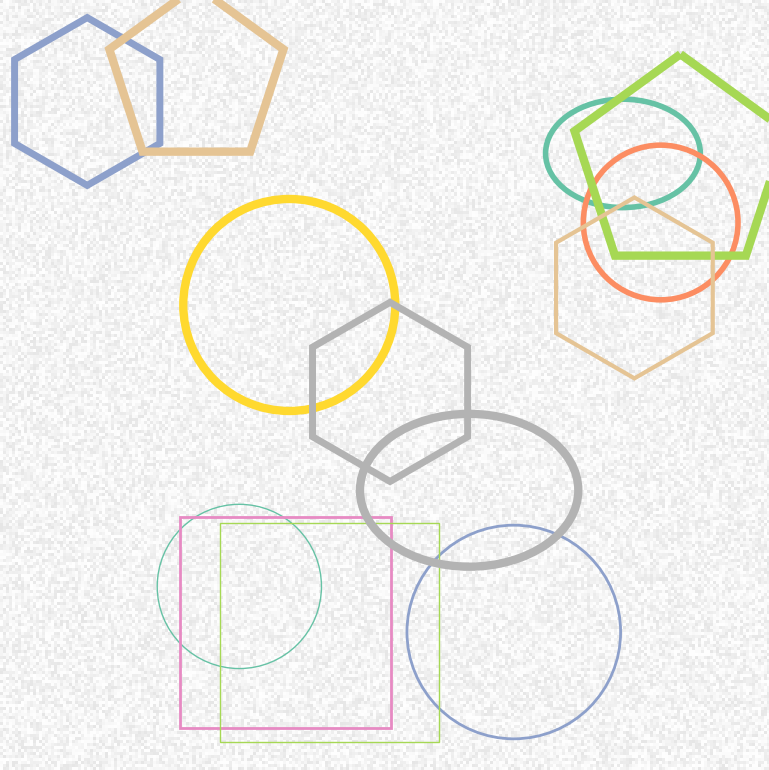[{"shape": "oval", "thickness": 2, "radius": 0.5, "center": [0.809, 0.801]}, {"shape": "circle", "thickness": 0.5, "radius": 0.53, "center": [0.311, 0.238]}, {"shape": "circle", "thickness": 2, "radius": 0.5, "center": [0.858, 0.711]}, {"shape": "circle", "thickness": 1, "radius": 0.69, "center": [0.667, 0.179]}, {"shape": "hexagon", "thickness": 2.5, "radius": 0.54, "center": [0.113, 0.868]}, {"shape": "square", "thickness": 1, "radius": 0.68, "center": [0.371, 0.192]}, {"shape": "pentagon", "thickness": 3, "radius": 0.72, "center": [0.884, 0.785]}, {"shape": "square", "thickness": 0.5, "radius": 0.71, "center": [0.428, 0.179]}, {"shape": "circle", "thickness": 3, "radius": 0.69, "center": [0.376, 0.604]}, {"shape": "hexagon", "thickness": 1.5, "radius": 0.59, "center": [0.824, 0.626]}, {"shape": "pentagon", "thickness": 3, "radius": 0.59, "center": [0.255, 0.899]}, {"shape": "oval", "thickness": 3, "radius": 0.71, "center": [0.609, 0.363]}, {"shape": "hexagon", "thickness": 2.5, "radius": 0.58, "center": [0.507, 0.491]}]